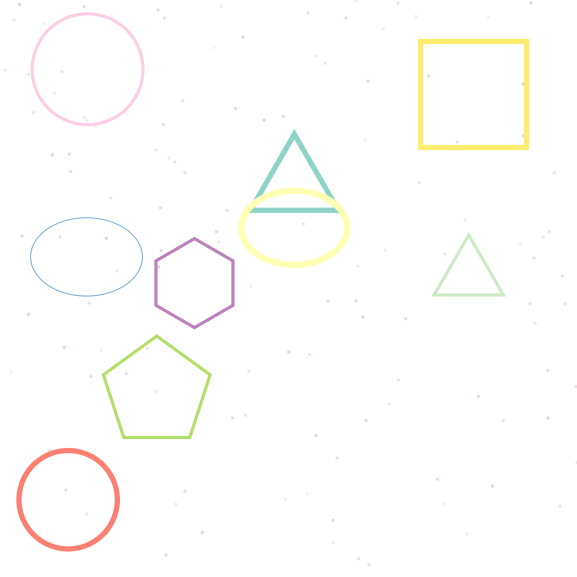[{"shape": "triangle", "thickness": 2.5, "radius": 0.44, "center": [0.51, 0.679]}, {"shape": "oval", "thickness": 3, "radius": 0.46, "center": [0.509, 0.605]}, {"shape": "circle", "thickness": 2.5, "radius": 0.43, "center": [0.118, 0.134]}, {"shape": "oval", "thickness": 0.5, "radius": 0.48, "center": [0.15, 0.554]}, {"shape": "pentagon", "thickness": 1.5, "radius": 0.49, "center": [0.271, 0.32]}, {"shape": "circle", "thickness": 1.5, "radius": 0.48, "center": [0.152, 0.879]}, {"shape": "hexagon", "thickness": 1.5, "radius": 0.39, "center": [0.337, 0.509]}, {"shape": "triangle", "thickness": 1.5, "radius": 0.35, "center": [0.812, 0.523]}, {"shape": "square", "thickness": 2.5, "radius": 0.46, "center": [0.819, 0.836]}]